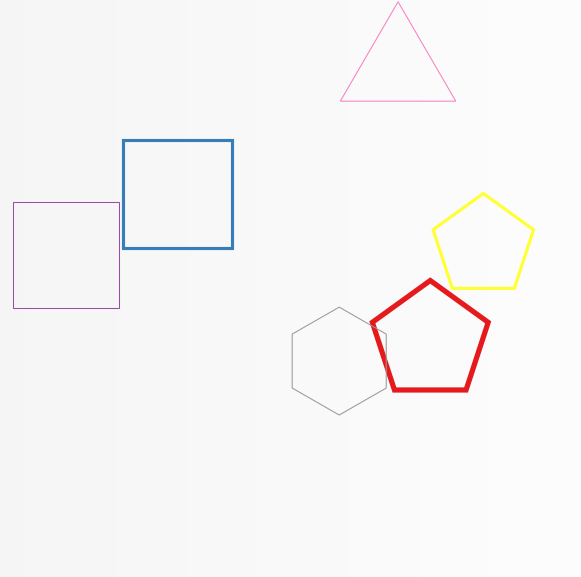[{"shape": "pentagon", "thickness": 2.5, "radius": 0.52, "center": [0.74, 0.409]}, {"shape": "square", "thickness": 1.5, "radius": 0.47, "center": [0.306, 0.663]}, {"shape": "square", "thickness": 0.5, "radius": 0.46, "center": [0.113, 0.557]}, {"shape": "pentagon", "thickness": 1.5, "radius": 0.45, "center": [0.832, 0.573]}, {"shape": "triangle", "thickness": 0.5, "radius": 0.57, "center": [0.685, 0.881]}, {"shape": "hexagon", "thickness": 0.5, "radius": 0.47, "center": [0.584, 0.374]}]